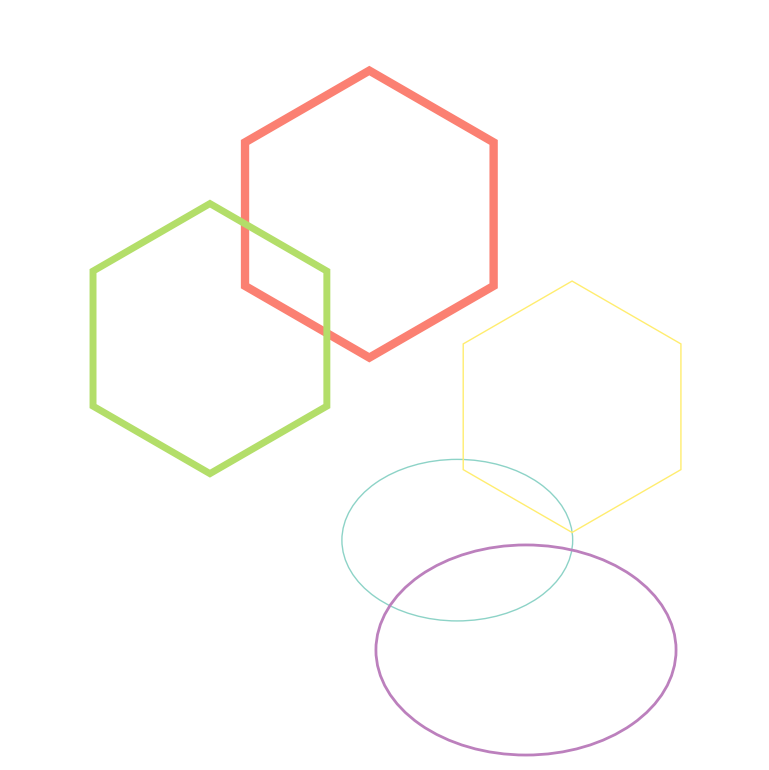[{"shape": "oval", "thickness": 0.5, "radius": 0.75, "center": [0.594, 0.299]}, {"shape": "hexagon", "thickness": 3, "radius": 0.93, "center": [0.48, 0.722]}, {"shape": "hexagon", "thickness": 2.5, "radius": 0.88, "center": [0.273, 0.56]}, {"shape": "oval", "thickness": 1, "radius": 0.97, "center": [0.683, 0.156]}, {"shape": "hexagon", "thickness": 0.5, "radius": 0.82, "center": [0.743, 0.472]}]